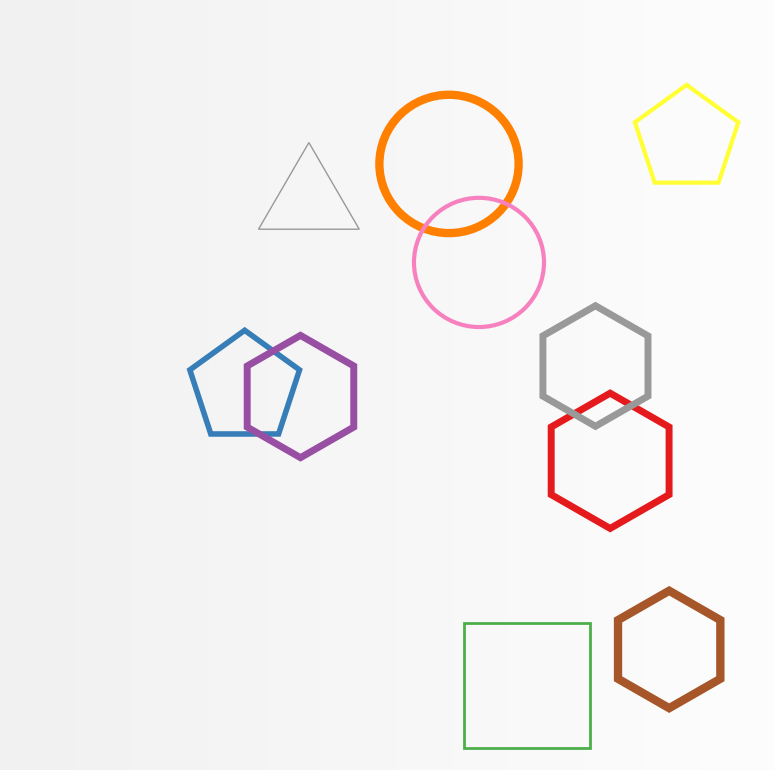[{"shape": "hexagon", "thickness": 2.5, "radius": 0.44, "center": [0.787, 0.402]}, {"shape": "pentagon", "thickness": 2, "radius": 0.37, "center": [0.316, 0.497]}, {"shape": "square", "thickness": 1, "radius": 0.41, "center": [0.68, 0.11]}, {"shape": "hexagon", "thickness": 2.5, "radius": 0.4, "center": [0.388, 0.485]}, {"shape": "circle", "thickness": 3, "radius": 0.45, "center": [0.579, 0.787]}, {"shape": "pentagon", "thickness": 1.5, "radius": 0.35, "center": [0.886, 0.82]}, {"shape": "hexagon", "thickness": 3, "radius": 0.38, "center": [0.863, 0.157]}, {"shape": "circle", "thickness": 1.5, "radius": 0.42, "center": [0.618, 0.659]}, {"shape": "triangle", "thickness": 0.5, "radius": 0.38, "center": [0.399, 0.74]}, {"shape": "hexagon", "thickness": 2.5, "radius": 0.39, "center": [0.768, 0.525]}]